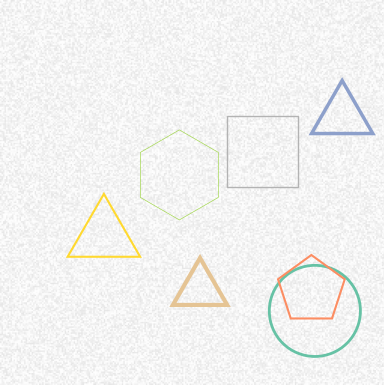[{"shape": "circle", "thickness": 2, "radius": 0.59, "center": [0.818, 0.192]}, {"shape": "pentagon", "thickness": 1.5, "radius": 0.46, "center": [0.809, 0.247]}, {"shape": "triangle", "thickness": 2.5, "radius": 0.46, "center": [0.889, 0.699]}, {"shape": "hexagon", "thickness": 0.5, "radius": 0.58, "center": [0.466, 0.546]}, {"shape": "triangle", "thickness": 1.5, "radius": 0.54, "center": [0.27, 0.387]}, {"shape": "triangle", "thickness": 3, "radius": 0.41, "center": [0.52, 0.249]}, {"shape": "square", "thickness": 1, "radius": 0.46, "center": [0.682, 0.607]}]